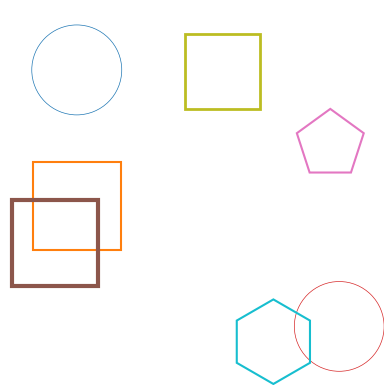[{"shape": "circle", "thickness": 0.5, "radius": 0.58, "center": [0.199, 0.818]}, {"shape": "square", "thickness": 1.5, "radius": 0.57, "center": [0.2, 0.465]}, {"shape": "circle", "thickness": 0.5, "radius": 0.58, "center": [0.881, 0.152]}, {"shape": "square", "thickness": 3, "radius": 0.56, "center": [0.143, 0.37]}, {"shape": "pentagon", "thickness": 1.5, "radius": 0.46, "center": [0.858, 0.626]}, {"shape": "square", "thickness": 2, "radius": 0.49, "center": [0.579, 0.813]}, {"shape": "hexagon", "thickness": 1.5, "radius": 0.55, "center": [0.71, 0.112]}]